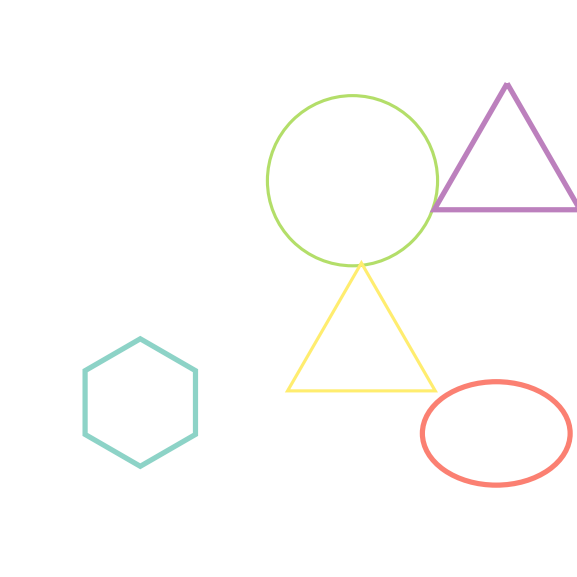[{"shape": "hexagon", "thickness": 2.5, "radius": 0.55, "center": [0.243, 0.302]}, {"shape": "oval", "thickness": 2.5, "radius": 0.64, "center": [0.859, 0.249]}, {"shape": "circle", "thickness": 1.5, "radius": 0.74, "center": [0.61, 0.686]}, {"shape": "triangle", "thickness": 2.5, "radius": 0.73, "center": [0.878, 0.709]}, {"shape": "triangle", "thickness": 1.5, "radius": 0.74, "center": [0.626, 0.396]}]